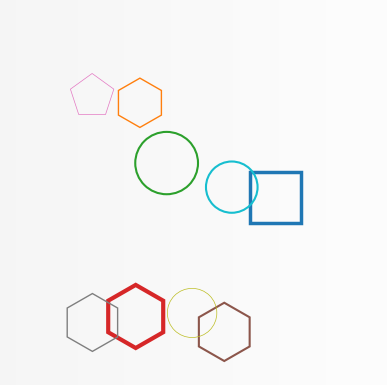[{"shape": "square", "thickness": 2.5, "radius": 0.33, "center": [0.71, 0.488]}, {"shape": "hexagon", "thickness": 1, "radius": 0.32, "center": [0.361, 0.733]}, {"shape": "circle", "thickness": 1.5, "radius": 0.4, "center": [0.43, 0.576]}, {"shape": "hexagon", "thickness": 3, "radius": 0.41, "center": [0.35, 0.178]}, {"shape": "hexagon", "thickness": 1.5, "radius": 0.38, "center": [0.579, 0.138]}, {"shape": "pentagon", "thickness": 0.5, "radius": 0.29, "center": [0.238, 0.75]}, {"shape": "hexagon", "thickness": 1, "radius": 0.38, "center": [0.238, 0.162]}, {"shape": "circle", "thickness": 0.5, "radius": 0.32, "center": [0.496, 0.187]}, {"shape": "circle", "thickness": 1.5, "radius": 0.33, "center": [0.598, 0.514]}]